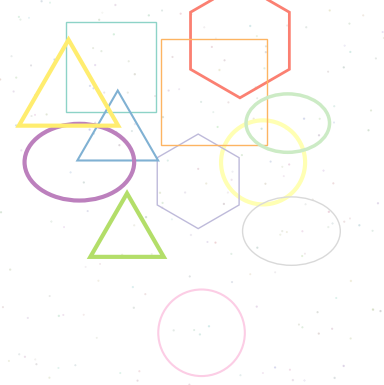[{"shape": "square", "thickness": 1, "radius": 0.58, "center": [0.289, 0.825]}, {"shape": "circle", "thickness": 3, "radius": 0.55, "center": [0.683, 0.578]}, {"shape": "hexagon", "thickness": 1, "radius": 0.61, "center": [0.515, 0.529]}, {"shape": "hexagon", "thickness": 2, "radius": 0.74, "center": [0.623, 0.894]}, {"shape": "triangle", "thickness": 1.5, "radius": 0.61, "center": [0.306, 0.644]}, {"shape": "square", "thickness": 1, "radius": 0.69, "center": [0.556, 0.761]}, {"shape": "triangle", "thickness": 3, "radius": 0.55, "center": [0.33, 0.388]}, {"shape": "circle", "thickness": 1.5, "radius": 0.56, "center": [0.524, 0.136]}, {"shape": "oval", "thickness": 1, "radius": 0.63, "center": [0.757, 0.4]}, {"shape": "oval", "thickness": 3, "radius": 0.71, "center": [0.206, 0.579]}, {"shape": "oval", "thickness": 2.5, "radius": 0.54, "center": [0.748, 0.68]}, {"shape": "triangle", "thickness": 3, "radius": 0.74, "center": [0.178, 0.748]}]